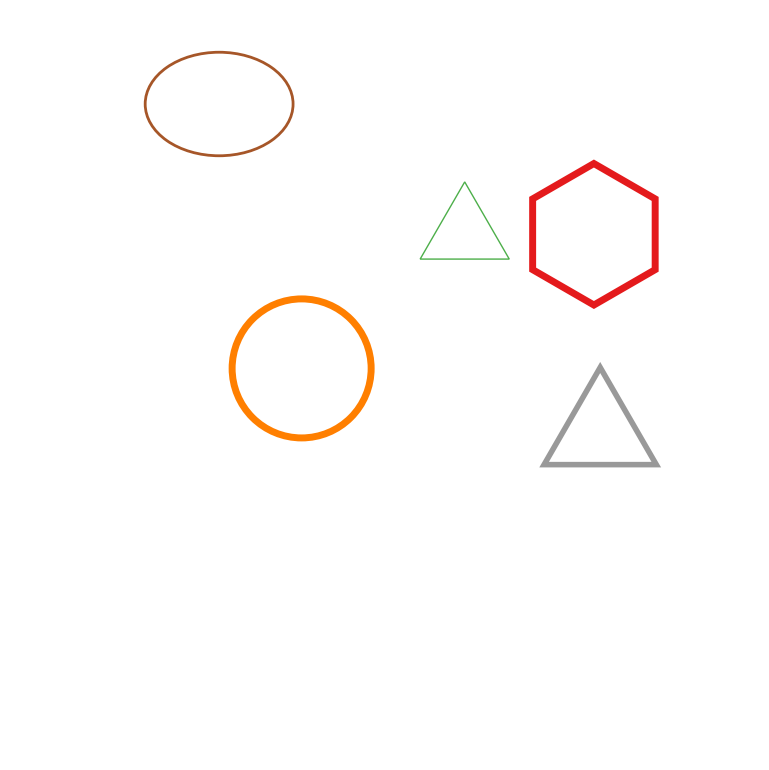[{"shape": "hexagon", "thickness": 2.5, "radius": 0.46, "center": [0.771, 0.696]}, {"shape": "triangle", "thickness": 0.5, "radius": 0.33, "center": [0.604, 0.697]}, {"shape": "circle", "thickness": 2.5, "radius": 0.45, "center": [0.392, 0.522]}, {"shape": "oval", "thickness": 1, "radius": 0.48, "center": [0.285, 0.865]}, {"shape": "triangle", "thickness": 2, "radius": 0.42, "center": [0.779, 0.439]}]